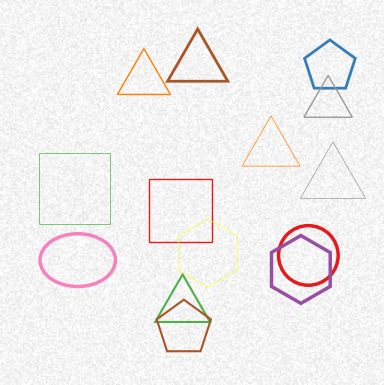[{"shape": "circle", "thickness": 2.5, "radius": 0.39, "center": [0.801, 0.337]}, {"shape": "square", "thickness": 1, "radius": 0.41, "center": [0.469, 0.454]}, {"shape": "pentagon", "thickness": 2, "radius": 0.35, "center": [0.857, 0.827]}, {"shape": "triangle", "thickness": 1.5, "radius": 0.41, "center": [0.474, 0.205]}, {"shape": "square", "thickness": 0.5, "radius": 0.46, "center": [0.193, 0.509]}, {"shape": "hexagon", "thickness": 2.5, "radius": 0.44, "center": [0.781, 0.3]}, {"shape": "triangle", "thickness": 1, "radius": 0.4, "center": [0.374, 0.794]}, {"shape": "triangle", "thickness": 0.5, "radius": 0.44, "center": [0.704, 0.612]}, {"shape": "hexagon", "thickness": 0.5, "radius": 0.44, "center": [0.54, 0.343]}, {"shape": "triangle", "thickness": 2, "radius": 0.45, "center": [0.514, 0.834]}, {"shape": "pentagon", "thickness": 1.5, "radius": 0.37, "center": [0.478, 0.148]}, {"shape": "oval", "thickness": 2.5, "radius": 0.49, "center": [0.202, 0.324]}, {"shape": "triangle", "thickness": 0.5, "radius": 0.49, "center": [0.865, 0.534]}, {"shape": "triangle", "thickness": 1, "radius": 0.36, "center": [0.852, 0.732]}]